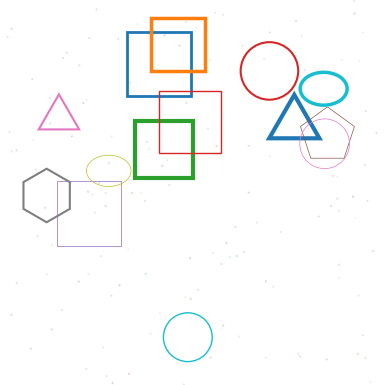[{"shape": "triangle", "thickness": 3, "radius": 0.38, "center": [0.764, 0.678]}, {"shape": "square", "thickness": 2, "radius": 0.41, "center": [0.413, 0.834]}, {"shape": "square", "thickness": 2.5, "radius": 0.35, "center": [0.462, 0.885]}, {"shape": "square", "thickness": 3, "radius": 0.37, "center": [0.425, 0.611]}, {"shape": "circle", "thickness": 1.5, "radius": 0.37, "center": [0.7, 0.816]}, {"shape": "square", "thickness": 1, "radius": 0.4, "center": [0.493, 0.684]}, {"shape": "square", "thickness": 0.5, "radius": 0.42, "center": [0.231, 0.446]}, {"shape": "pentagon", "thickness": 0.5, "radius": 0.37, "center": [0.851, 0.649]}, {"shape": "circle", "thickness": 0.5, "radius": 0.32, "center": [0.843, 0.627]}, {"shape": "triangle", "thickness": 1.5, "radius": 0.3, "center": [0.153, 0.694]}, {"shape": "hexagon", "thickness": 1.5, "radius": 0.35, "center": [0.121, 0.492]}, {"shape": "oval", "thickness": 0.5, "radius": 0.29, "center": [0.282, 0.556]}, {"shape": "circle", "thickness": 1, "radius": 0.32, "center": [0.488, 0.124]}, {"shape": "oval", "thickness": 2.5, "radius": 0.3, "center": [0.841, 0.77]}]